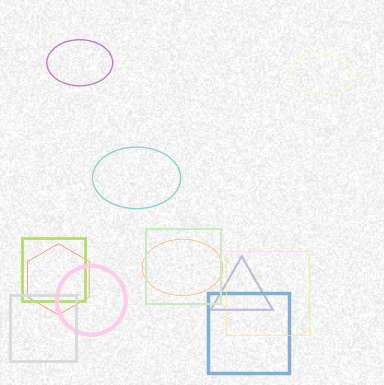[{"shape": "oval", "thickness": 1, "radius": 0.57, "center": [0.355, 0.538]}, {"shape": "oval", "thickness": 0.5, "radius": 0.4, "center": [0.835, 0.807]}, {"shape": "triangle", "thickness": 1.5, "radius": 0.46, "center": [0.628, 0.242]}, {"shape": "hexagon", "thickness": 0.5, "radius": 0.46, "center": [0.152, 0.275]}, {"shape": "square", "thickness": 2.5, "radius": 0.52, "center": [0.646, 0.136]}, {"shape": "oval", "thickness": 0.5, "radius": 0.52, "center": [0.474, 0.305]}, {"shape": "square", "thickness": 2, "radius": 0.41, "center": [0.14, 0.3]}, {"shape": "circle", "thickness": 3, "radius": 0.45, "center": [0.237, 0.22]}, {"shape": "square", "thickness": 2, "radius": 0.43, "center": [0.112, 0.148]}, {"shape": "oval", "thickness": 1, "radius": 0.43, "center": [0.207, 0.837]}, {"shape": "square", "thickness": 1.5, "radius": 0.49, "center": [0.477, 0.307]}, {"shape": "square", "thickness": 0.5, "radius": 0.54, "center": [0.694, 0.239]}]